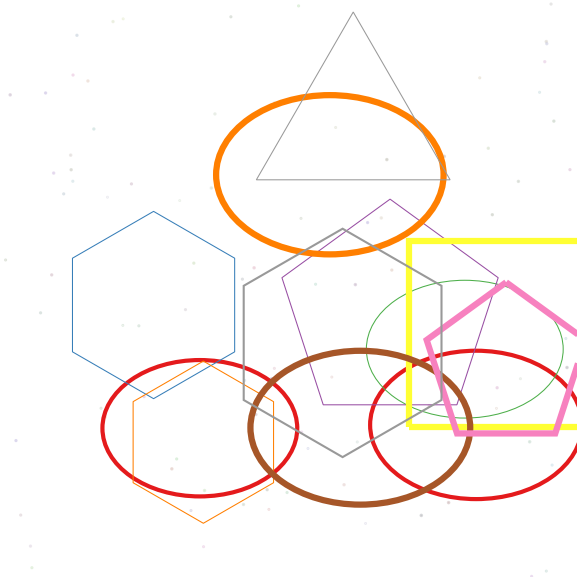[{"shape": "oval", "thickness": 2, "radius": 0.92, "center": [0.824, 0.263]}, {"shape": "oval", "thickness": 2, "radius": 0.84, "center": [0.346, 0.258]}, {"shape": "hexagon", "thickness": 0.5, "radius": 0.81, "center": [0.266, 0.471]}, {"shape": "oval", "thickness": 0.5, "radius": 0.85, "center": [0.805, 0.395]}, {"shape": "pentagon", "thickness": 0.5, "radius": 0.98, "center": [0.675, 0.457]}, {"shape": "hexagon", "thickness": 0.5, "radius": 0.7, "center": [0.352, 0.233]}, {"shape": "oval", "thickness": 3, "radius": 0.98, "center": [0.571, 0.697]}, {"shape": "square", "thickness": 3, "radius": 0.81, "center": [0.87, 0.42]}, {"shape": "oval", "thickness": 3, "radius": 0.95, "center": [0.624, 0.259]}, {"shape": "pentagon", "thickness": 3, "radius": 0.72, "center": [0.876, 0.366]}, {"shape": "hexagon", "thickness": 1, "radius": 0.99, "center": [0.593, 0.405]}, {"shape": "triangle", "thickness": 0.5, "radius": 0.97, "center": [0.612, 0.785]}]